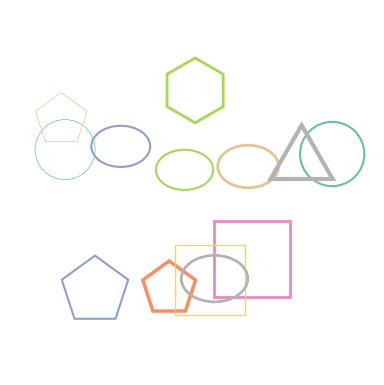[{"shape": "circle", "thickness": 0.5, "radius": 0.39, "center": [0.169, 0.611]}, {"shape": "circle", "thickness": 1.5, "radius": 0.42, "center": [0.863, 0.6]}, {"shape": "pentagon", "thickness": 2.5, "radius": 0.36, "center": [0.439, 0.25]}, {"shape": "pentagon", "thickness": 1.5, "radius": 0.45, "center": [0.247, 0.245]}, {"shape": "oval", "thickness": 1.5, "radius": 0.38, "center": [0.314, 0.62]}, {"shape": "square", "thickness": 2, "radius": 0.5, "center": [0.655, 0.327]}, {"shape": "oval", "thickness": 1.5, "radius": 0.37, "center": [0.479, 0.559]}, {"shape": "hexagon", "thickness": 2, "radius": 0.42, "center": [0.507, 0.765]}, {"shape": "square", "thickness": 1, "radius": 0.46, "center": [0.546, 0.273]}, {"shape": "pentagon", "thickness": 0.5, "radius": 0.35, "center": [0.159, 0.689]}, {"shape": "oval", "thickness": 2, "radius": 0.39, "center": [0.645, 0.568]}, {"shape": "oval", "thickness": 2, "radius": 0.43, "center": [0.557, 0.276]}, {"shape": "triangle", "thickness": 3, "radius": 0.47, "center": [0.783, 0.582]}]